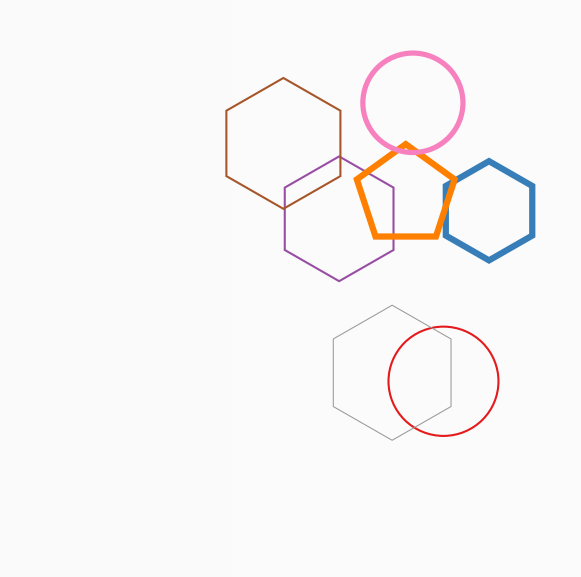[{"shape": "circle", "thickness": 1, "radius": 0.47, "center": [0.763, 0.339]}, {"shape": "hexagon", "thickness": 3, "radius": 0.43, "center": [0.841, 0.634]}, {"shape": "hexagon", "thickness": 1, "radius": 0.54, "center": [0.583, 0.62]}, {"shape": "pentagon", "thickness": 3, "radius": 0.44, "center": [0.698, 0.661]}, {"shape": "hexagon", "thickness": 1, "radius": 0.57, "center": [0.488, 0.751]}, {"shape": "circle", "thickness": 2.5, "radius": 0.43, "center": [0.71, 0.821]}, {"shape": "hexagon", "thickness": 0.5, "radius": 0.58, "center": [0.675, 0.354]}]